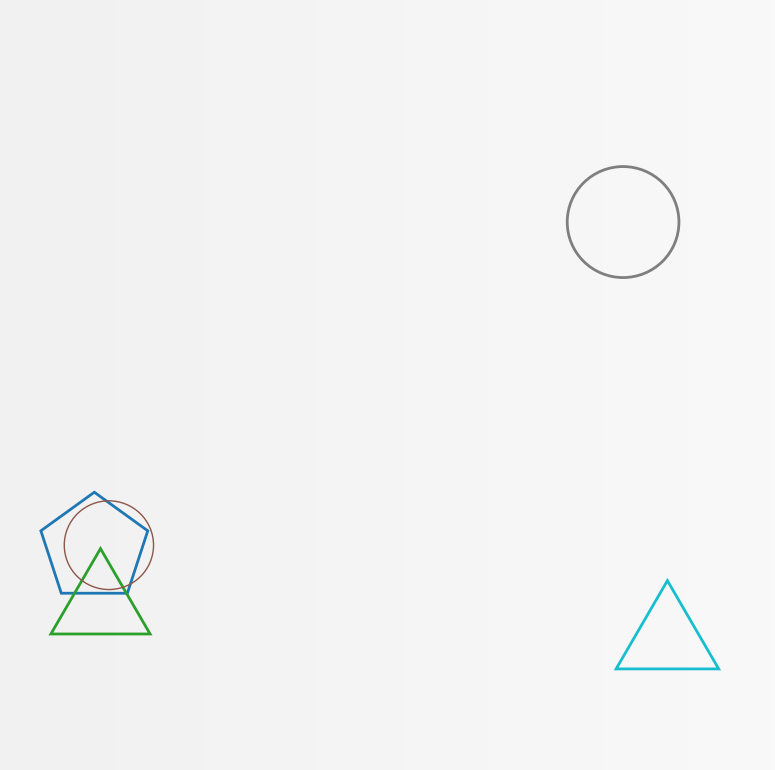[{"shape": "pentagon", "thickness": 1, "radius": 0.36, "center": [0.122, 0.288]}, {"shape": "triangle", "thickness": 1, "radius": 0.37, "center": [0.13, 0.214]}, {"shape": "circle", "thickness": 0.5, "radius": 0.29, "center": [0.141, 0.292]}, {"shape": "circle", "thickness": 1, "radius": 0.36, "center": [0.804, 0.712]}, {"shape": "triangle", "thickness": 1, "radius": 0.38, "center": [0.861, 0.169]}]